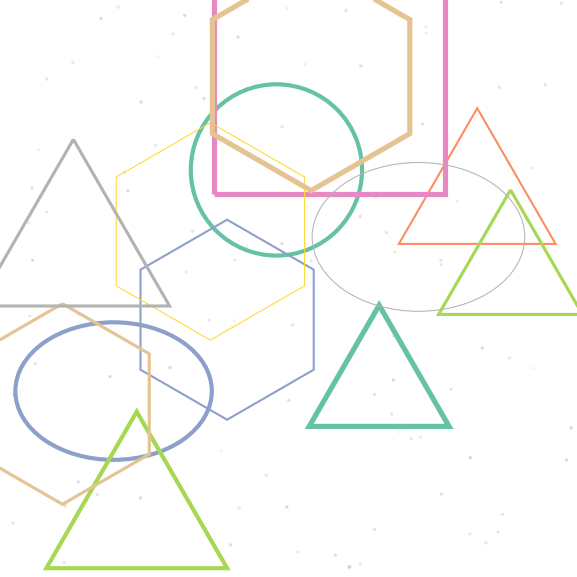[{"shape": "triangle", "thickness": 2.5, "radius": 0.7, "center": [0.657, 0.331]}, {"shape": "circle", "thickness": 2, "radius": 0.74, "center": [0.479, 0.705]}, {"shape": "triangle", "thickness": 1, "radius": 0.78, "center": [0.826, 0.655]}, {"shape": "oval", "thickness": 2, "radius": 0.85, "center": [0.197, 0.322]}, {"shape": "hexagon", "thickness": 1, "radius": 0.87, "center": [0.393, 0.446]}, {"shape": "square", "thickness": 2.5, "radius": 1.0, "center": [0.57, 0.863]}, {"shape": "triangle", "thickness": 1.5, "radius": 0.72, "center": [0.884, 0.527]}, {"shape": "triangle", "thickness": 2, "radius": 0.9, "center": [0.237, 0.106]}, {"shape": "hexagon", "thickness": 0.5, "radius": 0.94, "center": [0.364, 0.598]}, {"shape": "hexagon", "thickness": 2.5, "radius": 0.99, "center": [0.539, 0.866]}, {"shape": "hexagon", "thickness": 1.5, "radius": 0.87, "center": [0.108, 0.3]}, {"shape": "triangle", "thickness": 1.5, "radius": 0.96, "center": [0.127, 0.565]}, {"shape": "oval", "thickness": 0.5, "radius": 0.92, "center": [0.725, 0.589]}]